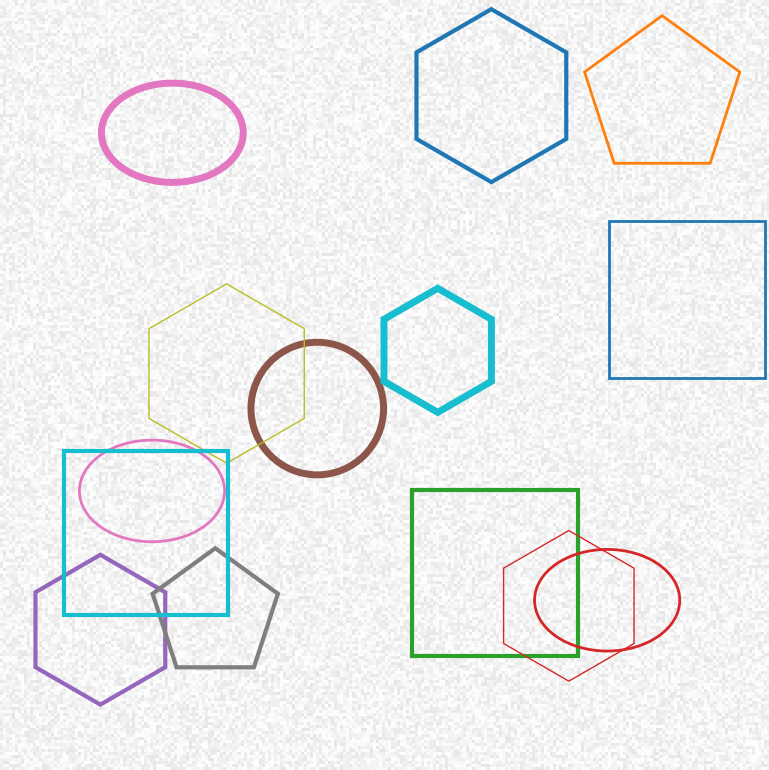[{"shape": "square", "thickness": 1, "radius": 0.51, "center": [0.892, 0.611]}, {"shape": "hexagon", "thickness": 1.5, "radius": 0.56, "center": [0.638, 0.876]}, {"shape": "pentagon", "thickness": 1, "radius": 0.53, "center": [0.86, 0.874]}, {"shape": "square", "thickness": 1.5, "radius": 0.54, "center": [0.643, 0.256]}, {"shape": "hexagon", "thickness": 0.5, "radius": 0.49, "center": [0.739, 0.213]}, {"shape": "oval", "thickness": 1, "radius": 0.47, "center": [0.789, 0.22]}, {"shape": "hexagon", "thickness": 1.5, "radius": 0.49, "center": [0.13, 0.182]}, {"shape": "circle", "thickness": 2.5, "radius": 0.43, "center": [0.412, 0.469]}, {"shape": "oval", "thickness": 2.5, "radius": 0.46, "center": [0.224, 0.828]}, {"shape": "oval", "thickness": 1, "radius": 0.47, "center": [0.197, 0.362]}, {"shape": "pentagon", "thickness": 1.5, "radius": 0.43, "center": [0.28, 0.203]}, {"shape": "hexagon", "thickness": 0.5, "radius": 0.58, "center": [0.294, 0.515]}, {"shape": "square", "thickness": 1.5, "radius": 0.53, "center": [0.19, 0.308]}, {"shape": "hexagon", "thickness": 2.5, "radius": 0.4, "center": [0.568, 0.545]}]